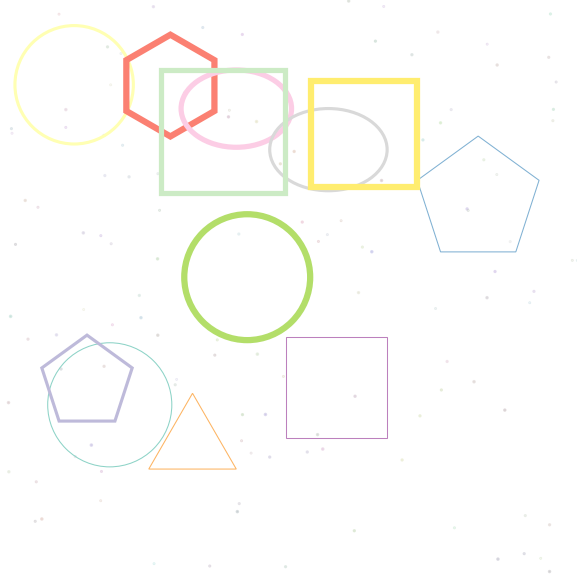[{"shape": "circle", "thickness": 0.5, "radius": 0.54, "center": [0.19, 0.298]}, {"shape": "circle", "thickness": 1.5, "radius": 0.51, "center": [0.128, 0.852]}, {"shape": "pentagon", "thickness": 1.5, "radius": 0.41, "center": [0.151, 0.337]}, {"shape": "hexagon", "thickness": 3, "radius": 0.44, "center": [0.295, 0.851]}, {"shape": "pentagon", "thickness": 0.5, "radius": 0.55, "center": [0.828, 0.653]}, {"shape": "triangle", "thickness": 0.5, "radius": 0.44, "center": [0.333, 0.231]}, {"shape": "circle", "thickness": 3, "radius": 0.55, "center": [0.428, 0.519]}, {"shape": "oval", "thickness": 2.5, "radius": 0.48, "center": [0.409, 0.811]}, {"shape": "oval", "thickness": 1.5, "radius": 0.51, "center": [0.569, 0.74]}, {"shape": "square", "thickness": 0.5, "radius": 0.44, "center": [0.583, 0.328]}, {"shape": "square", "thickness": 2.5, "radius": 0.54, "center": [0.386, 0.771]}, {"shape": "square", "thickness": 3, "radius": 0.46, "center": [0.631, 0.767]}]